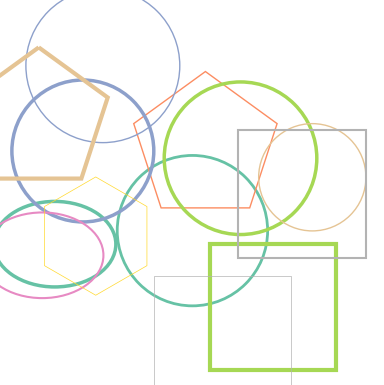[{"shape": "circle", "thickness": 2, "radius": 0.98, "center": [0.5, 0.401]}, {"shape": "oval", "thickness": 2.5, "radius": 0.79, "center": [0.142, 0.366]}, {"shape": "pentagon", "thickness": 1, "radius": 0.98, "center": [0.534, 0.618]}, {"shape": "circle", "thickness": 1, "radius": 1.0, "center": [0.267, 0.829]}, {"shape": "circle", "thickness": 2.5, "radius": 0.92, "center": [0.215, 0.608]}, {"shape": "oval", "thickness": 1.5, "radius": 0.79, "center": [0.11, 0.337]}, {"shape": "square", "thickness": 3, "radius": 0.82, "center": [0.709, 0.202]}, {"shape": "circle", "thickness": 2.5, "radius": 0.99, "center": [0.625, 0.589]}, {"shape": "hexagon", "thickness": 0.5, "radius": 0.77, "center": [0.249, 0.387]}, {"shape": "circle", "thickness": 1, "radius": 0.7, "center": [0.811, 0.54]}, {"shape": "pentagon", "thickness": 3, "radius": 0.94, "center": [0.101, 0.689]}, {"shape": "square", "thickness": 1.5, "radius": 0.83, "center": [0.785, 0.496]}, {"shape": "square", "thickness": 0.5, "radius": 0.89, "center": [0.577, 0.105]}]